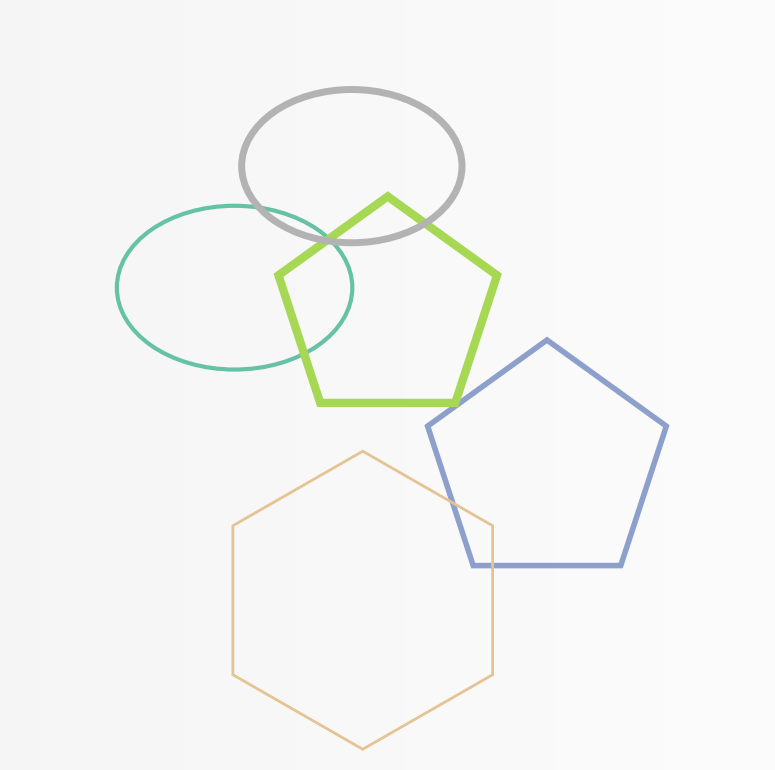[{"shape": "oval", "thickness": 1.5, "radius": 0.76, "center": [0.303, 0.626]}, {"shape": "pentagon", "thickness": 2, "radius": 0.81, "center": [0.706, 0.397]}, {"shape": "pentagon", "thickness": 3, "radius": 0.74, "center": [0.5, 0.597]}, {"shape": "hexagon", "thickness": 1, "radius": 0.97, "center": [0.468, 0.22]}, {"shape": "oval", "thickness": 2.5, "radius": 0.71, "center": [0.454, 0.784]}]